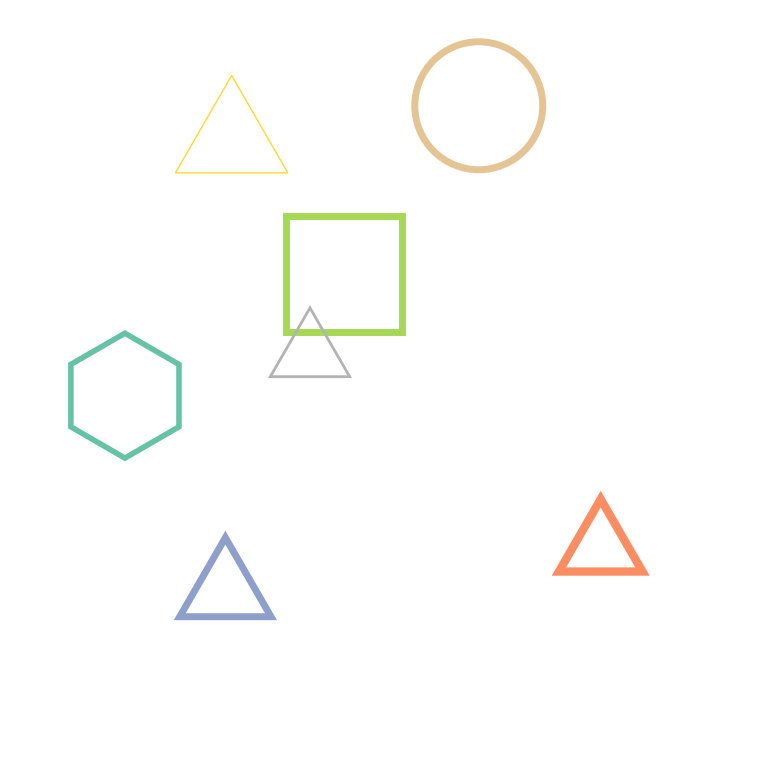[{"shape": "hexagon", "thickness": 2, "radius": 0.41, "center": [0.162, 0.486]}, {"shape": "triangle", "thickness": 3, "radius": 0.31, "center": [0.78, 0.289]}, {"shape": "triangle", "thickness": 2.5, "radius": 0.34, "center": [0.293, 0.233]}, {"shape": "square", "thickness": 2.5, "radius": 0.38, "center": [0.446, 0.644]}, {"shape": "triangle", "thickness": 0.5, "radius": 0.42, "center": [0.301, 0.818]}, {"shape": "circle", "thickness": 2.5, "radius": 0.42, "center": [0.622, 0.863]}, {"shape": "triangle", "thickness": 1, "radius": 0.3, "center": [0.403, 0.541]}]